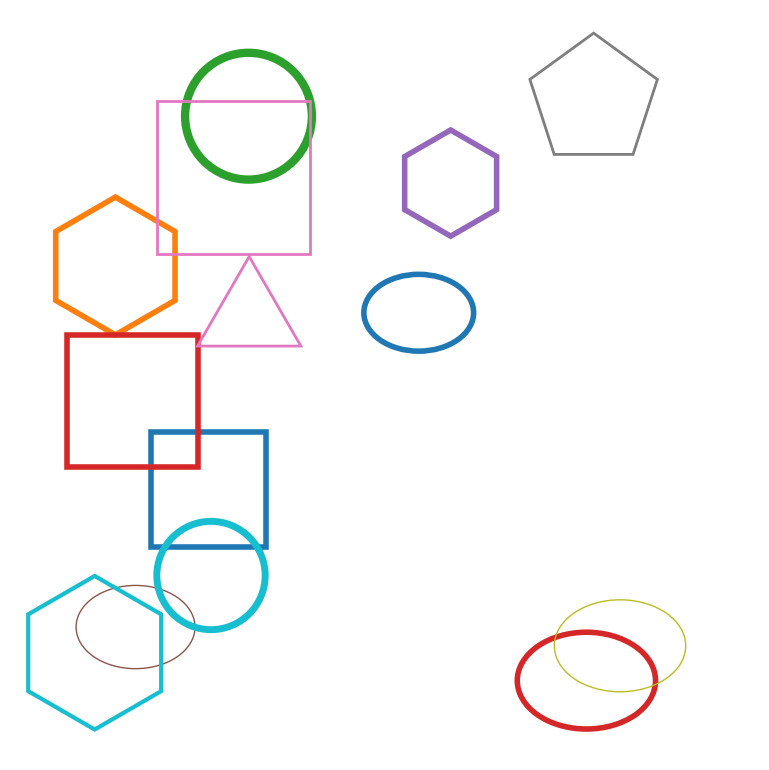[{"shape": "square", "thickness": 2, "radius": 0.37, "center": [0.271, 0.365]}, {"shape": "oval", "thickness": 2, "radius": 0.36, "center": [0.544, 0.594]}, {"shape": "hexagon", "thickness": 2, "radius": 0.45, "center": [0.15, 0.655]}, {"shape": "circle", "thickness": 3, "radius": 0.41, "center": [0.323, 0.849]}, {"shape": "square", "thickness": 2, "radius": 0.43, "center": [0.172, 0.479]}, {"shape": "oval", "thickness": 2, "radius": 0.45, "center": [0.762, 0.116]}, {"shape": "hexagon", "thickness": 2, "radius": 0.34, "center": [0.585, 0.762]}, {"shape": "oval", "thickness": 0.5, "radius": 0.39, "center": [0.176, 0.186]}, {"shape": "triangle", "thickness": 1, "radius": 0.39, "center": [0.324, 0.589]}, {"shape": "square", "thickness": 1, "radius": 0.5, "center": [0.304, 0.77]}, {"shape": "pentagon", "thickness": 1, "radius": 0.44, "center": [0.771, 0.87]}, {"shape": "oval", "thickness": 0.5, "radius": 0.43, "center": [0.805, 0.161]}, {"shape": "hexagon", "thickness": 1.5, "radius": 0.5, "center": [0.123, 0.152]}, {"shape": "circle", "thickness": 2.5, "radius": 0.35, "center": [0.274, 0.253]}]